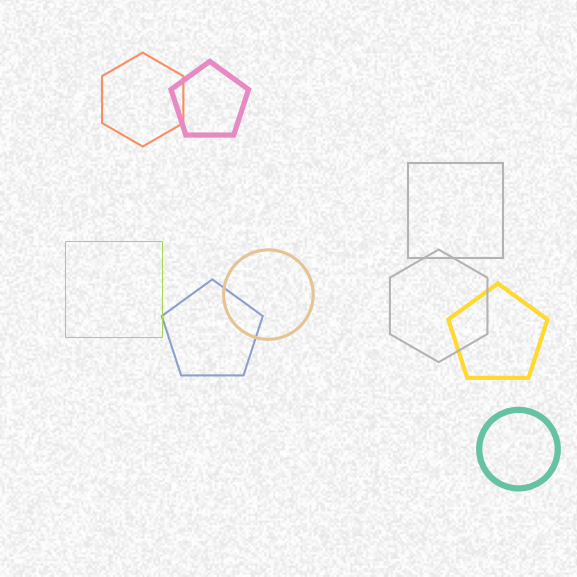[{"shape": "circle", "thickness": 3, "radius": 0.34, "center": [0.898, 0.221]}, {"shape": "hexagon", "thickness": 1, "radius": 0.41, "center": [0.247, 0.827]}, {"shape": "pentagon", "thickness": 1, "radius": 0.46, "center": [0.368, 0.423]}, {"shape": "pentagon", "thickness": 2.5, "radius": 0.35, "center": [0.363, 0.822]}, {"shape": "square", "thickness": 0.5, "radius": 0.42, "center": [0.196, 0.499]}, {"shape": "pentagon", "thickness": 2, "radius": 0.45, "center": [0.862, 0.418]}, {"shape": "circle", "thickness": 1.5, "radius": 0.39, "center": [0.465, 0.489]}, {"shape": "hexagon", "thickness": 1, "radius": 0.49, "center": [0.76, 0.47]}, {"shape": "square", "thickness": 1, "radius": 0.41, "center": [0.789, 0.634]}]